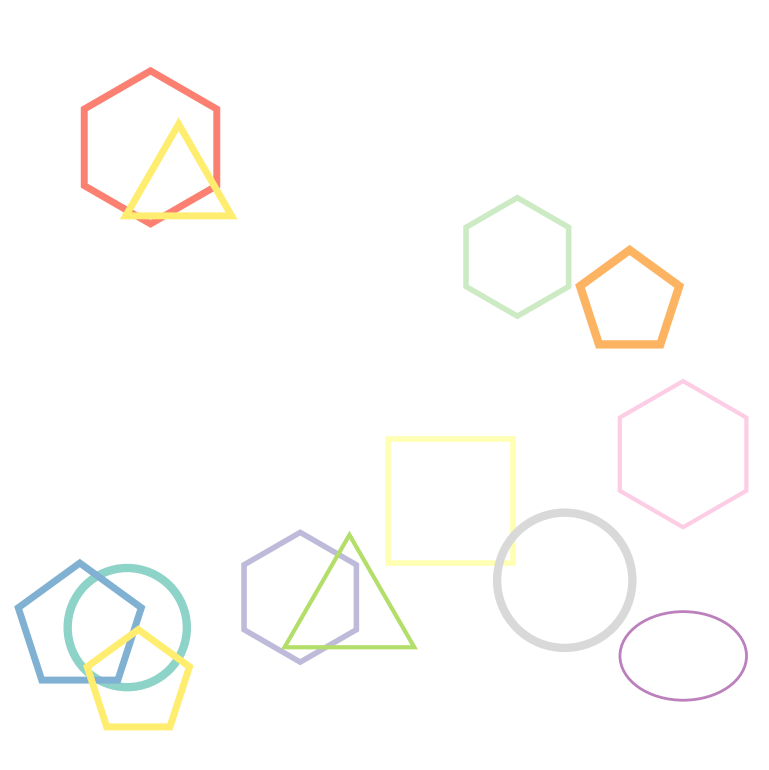[{"shape": "circle", "thickness": 3, "radius": 0.39, "center": [0.165, 0.185]}, {"shape": "square", "thickness": 2, "radius": 0.4, "center": [0.585, 0.35]}, {"shape": "hexagon", "thickness": 2, "radius": 0.42, "center": [0.39, 0.224]}, {"shape": "hexagon", "thickness": 2.5, "radius": 0.5, "center": [0.195, 0.809]}, {"shape": "pentagon", "thickness": 2.5, "radius": 0.42, "center": [0.104, 0.185]}, {"shape": "pentagon", "thickness": 3, "radius": 0.34, "center": [0.818, 0.608]}, {"shape": "triangle", "thickness": 1.5, "radius": 0.49, "center": [0.454, 0.208]}, {"shape": "hexagon", "thickness": 1.5, "radius": 0.47, "center": [0.887, 0.41]}, {"shape": "circle", "thickness": 3, "radius": 0.44, "center": [0.733, 0.246]}, {"shape": "oval", "thickness": 1, "radius": 0.41, "center": [0.887, 0.148]}, {"shape": "hexagon", "thickness": 2, "radius": 0.38, "center": [0.672, 0.666]}, {"shape": "triangle", "thickness": 2.5, "radius": 0.4, "center": [0.232, 0.759]}, {"shape": "pentagon", "thickness": 2.5, "radius": 0.35, "center": [0.18, 0.112]}]